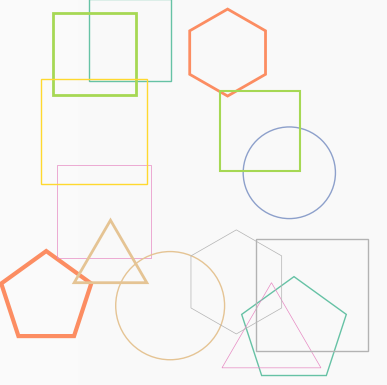[{"shape": "pentagon", "thickness": 1, "radius": 0.71, "center": [0.759, 0.139]}, {"shape": "square", "thickness": 1, "radius": 0.53, "center": [0.335, 0.895]}, {"shape": "hexagon", "thickness": 2, "radius": 0.56, "center": [0.587, 0.863]}, {"shape": "pentagon", "thickness": 3, "radius": 0.61, "center": [0.119, 0.226]}, {"shape": "circle", "thickness": 1, "radius": 0.6, "center": [0.747, 0.551]}, {"shape": "square", "thickness": 0.5, "radius": 0.6, "center": [0.269, 0.452]}, {"shape": "triangle", "thickness": 0.5, "radius": 0.74, "center": [0.701, 0.118]}, {"shape": "square", "thickness": 2, "radius": 0.54, "center": [0.244, 0.86]}, {"shape": "square", "thickness": 1.5, "radius": 0.52, "center": [0.67, 0.66]}, {"shape": "square", "thickness": 1, "radius": 0.69, "center": [0.243, 0.658]}, {"shape": "triangle", "thickness": 2, "radius": 0.54, "center": [0.285, 0.32]}, {"shape": "circle", "thickness": 1, "radius": 0.7, "center": [0.439, 0.206]}, {"shape": "square", "thickness": 1, "radius": 0.73, "center": [0.806, 0.234]}, {"shape": "hexagon", "thickness": 0.5, "radius": 0.68, "center": [0.61, 0.268]}]